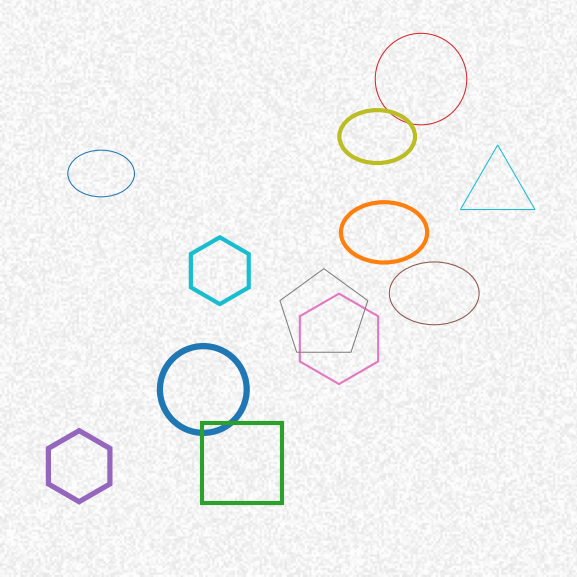[{"shape": "oval", "thickness": 0.5, "radius": 0.29, "center": [0.175, 0.699]}, {"shape": "circle", "thickness": 3, "radius": 0.38, "center": [0.352, 0.325]}, {"shape": "oval", "thickness": 2, "radius": 0.37, "center": [0.665, 0.597]}, {"shape": "square", "thickness": 2, "radius": 0.35, "center": [0.419, 0.198]}, {"shape": "circle", "thickness": 0.5, "radius": 0.4, "center": [0.729, 0.862]}, {"shape": "hexagon", "thickness": 2.5, "radius": 0.31, "center": [0.137, 0.192]}, {"shape": "oval", "thickness": 0.5, "radius": 0.39, "center": [0.752, 0.491]}, {"shape": "hexagon", "thickness": 1, "radius": 0.39, "center": [0.587, 0.412]}, {"shape": "pentagon", "thickness": 0.5, "radius": 0.4, "center": [0.561, 0.454]}, {"shape": "oval", "thickness": 2, "radius": 0.33, "center": [0.653, 0.763]}, {"shape": "triangle", "thickness": 0.5, "radius": 0.37, "center": [0.862, 0.674]}, {"shape": "hexagon", "thickness": 2, "radius": 0.29, "center": [0.381, 0.53]}]